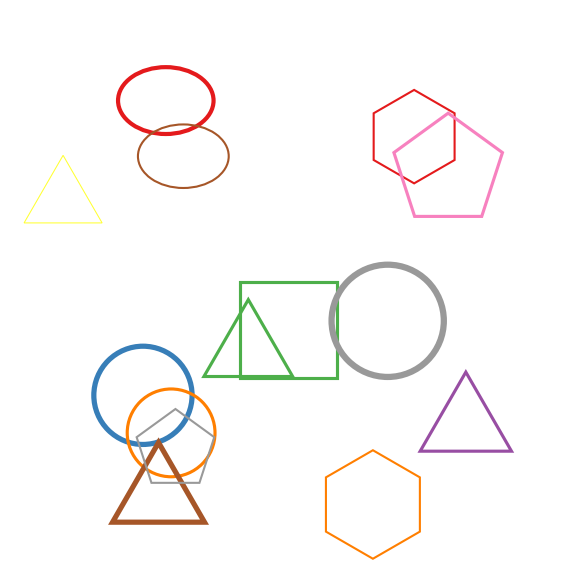[{"shape": "oval", "thickness": 2, "radius": 0.41, "center": [0.287, 0.825]}, {"shape": "hexagon", "thickness": 1, "radius": 0.4, "center": [0.717, 0.763]}, {"shape": "circle", "thickness": 2.5, "radius": 0.43, "center": [0.248, 0.315]}, {"shape": "triangle", "thickness": 1.5, "radius": 0.44, "center": [0.43, 0.392]}, {"shape": "square", "thickness": 1.5, "radius": 0.42, "center": [0.499, 0.428]}, {"shape": "triangle", "thickness": 1.5, "radius": 0.46, "center": [0.807, 0.264]}, {"shape": "hexagon", "thickness": 1, "radius": 0.47, "center": [0.646, 0.126]}, {"shape": "circle", "thickness": 1.5, "radius": 0.38, "center": [0.296, 0.25]}, {"shape": "triangle", "thickness": 0.5, "radius": 0.39, "center": [0.109, 0.652]}, {"shape": "triangle", "thickness": 2.5, "radius": 0.46, "center": [0.275, 0.141]}, {"shape": "oval", "thickness": 1, "radius": 0.39, "center": [0.317, 0.729]}, {"shape": "pentagon", "thickness": 1.5, "radius": 0.49, "center": [0.776, 0.704]}, {"shape": "circle", "thickness": 3, "radius": 0.49, "center": [0.671, 0.444]}, {"shape": "pentagon", "thickness": 1, "radius": 0.35, "center": [0.304, 0.22]}]